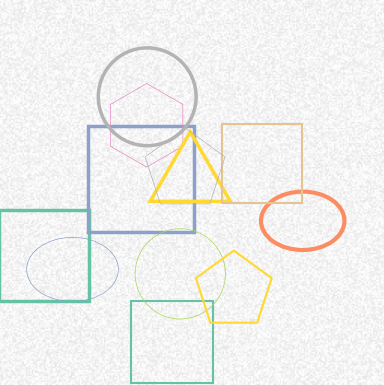[{"shape": "square", "thickness": 1.5, "radius": 0.53, "center": [0.447, 0.111]}, {"shape": "square", "thickness": 2.5, "radius": 0.58, "center": [0.115, 0.336]}, {"shape": "oval", "thickness": 3, "radius": 0.54, "center": [0.786, 0.426]}, {"shape": "square", "thickness": 2.5, "radius": 0.69, "center": [0.367, 0.536]}, {"shape": "oval", "thickness": 0.5, "radius": 0.6, "center": [0.188, 0.3]}, {"shape": "hexagon", "thickness": 0.5, "radius": 0.54, "center": [0.381, 0.675]}, {"shape": "circle", "thickness": 0.5, "radius": 0.59, "center": [0.468, 0.289]}, {"shape": "triangle", "thickness": 2.5, "radius": 0.6, "center": [0.494, 0.537]}, {"shape": "pentagon", "thickness": 1.5, "radius": 0.52, "center": [0.607, 0.246]}, {"shape": "square", "thickness": 1.5, "radius": 0.52, "center": [0.681, 0.576]}, {"shape": "pentagon", "thickness": 0.5, "radius": 0.55, "center": [0.481, 0.559]}, {"shape": "circle", "thickness": 2.5, "radius": 0.64, "center": [0.382, 0.749]}]